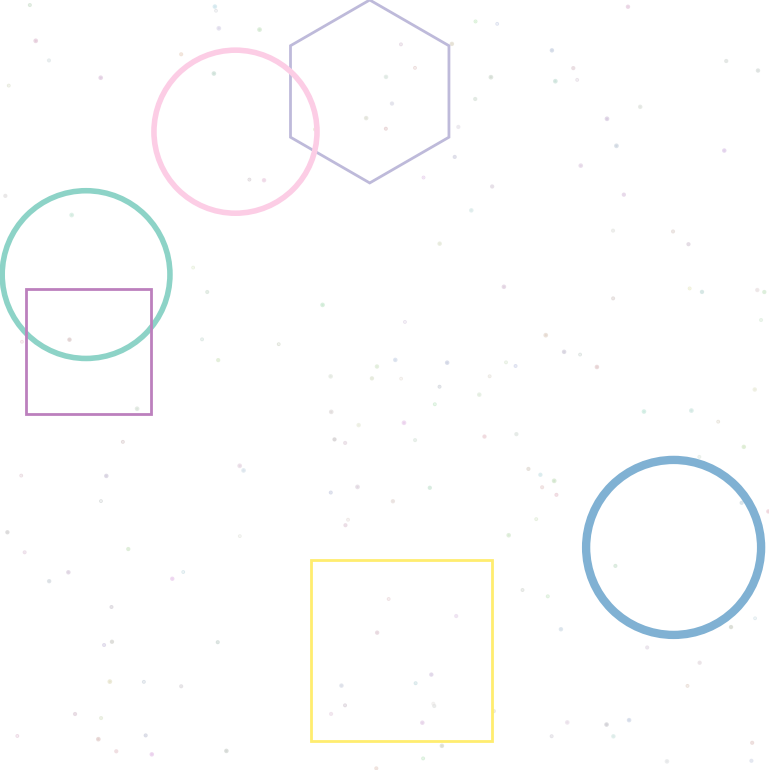[{"shape": "circle", "thickness": 2, "radius": 0.54, "center": [0.112, 0.643]}, {"shape": "hexagon", "thickness": 1, "radius": 0.59, "center": [0.48, 0.881]}, {"shape": "circle", "thickness": 3, "radius": 0.57, "center": [0.875, 0.289]}, {"shape": "circle", "thickness": 2, "radius": 0.53, "center": [0.306, 0.829]}, {"shape": "square", "thickness": 1, "radius": 0.41, "center": [0.115, 0.544]}, {"shape": "square", "thickness": 1, "radius": 0.59, "center": [0.521, 0.155]}]